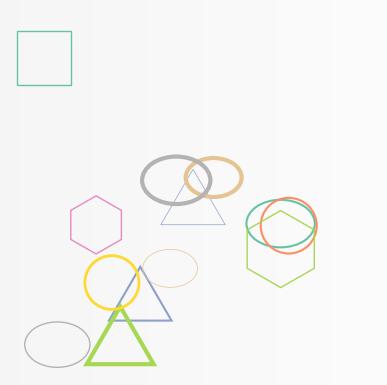[{"shape": "oval", "thickness": 1.5, "radius": 0.44, "center": [0.724, 0.419]}, {"shape": "square", "thickness": 1, "radius": 0.35, "center": [0.114, 0.849]}, {"shape": "circle", "thickness": 1.5, "radius": 0.36, "center": [0.745, 0.414]}, {"shape": "triangle", "thickness": 1.5, "radius": 0.47, "center": [0.362, 0.214]}, {"shape": "triangle", "thickness": 0.5, "radius": 0.48, "center": [0.498, 0.464]}, {"shape": "hexagon", "thickness": 1, "radius": 0.38, "center": [0.248, 0.416]}, {"shape": "hexagon", "thickness": 1, "radius": 0.5, "center": [0.724, 0.353]}, {"shape": "triangle", "thickness": 3, "radius": 0.5, "center": [0.31, 0.104]}, {"shape": "circle", "thickness": 2, "radius": 0.35, "center": [0.289, 0.266]}, {"shape": "oval", "thickness": 0.5, "radius": 0.35, "center": [0.439, 0.303]}, {"shape": "oval", "thickness": 3, "radius": 0.36, "center": [0.551, 0.539]}, {"shape": "oval", "thickness": 1, "radius": 0.42, "center": [0.148, 0.105]}, {"shape": "oval", "thickness": 3, "radius": 0.44, "center": [0.455, 0.532]}]